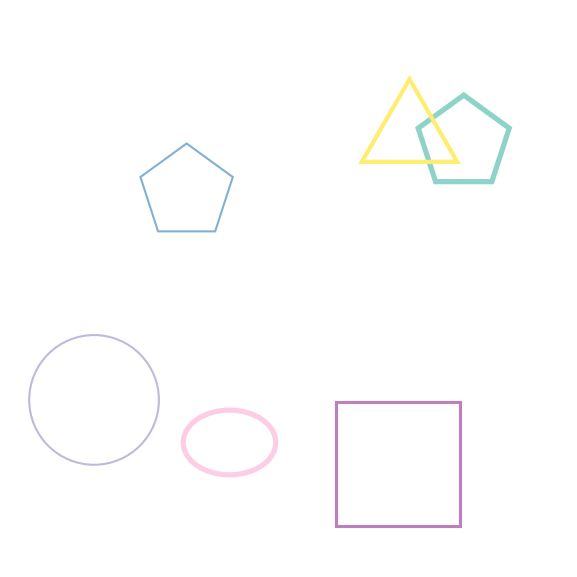[{"shape": "pentagon", "thickness": 2.5, "radius": 0.41, "center": [0.803, 0.752]}, {"shape": "circle", "thickness": 1, "radius": 0.56, "center": [0.163, 0.307]}, {"shape": "pentagon", "thickness": 1, "radius": 0.42, "center": [0.323, 0.667]}, {"shape": "oval", "thickness": 2.5, "radius": 0.4, "center": [0.397, 0.233]}, {"shape": "square", "thickness": 1.5, "radius": 0.54, "center": [0.69, 0.195]}, {"shape": "triangle", "thickness": 2, "radius": 0.48, "center": [0.709, 0.767]}]